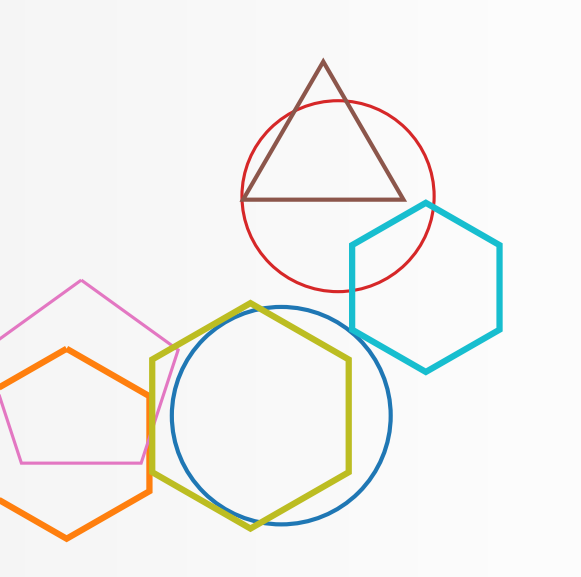[{"shape": "circle", "thickness": 2, "radius": 0.94, "center": [0.484, 0.279]}, {"shape": "hexagon", "thickness": 3, "radius": 0.82, "center": [0.115, 0.231]}, {"shape": "circle", "thickness": 1.5, "radius": 0.83, "center": [0.582, 0.659]}, {"shape": "triangle", "thickness": 2, "radius": 0.8, "center": [0.556, 0.733]}, {"shape": "pentagon", "thickness": 1.5, "radius": 0.88, "center": [0.14, 0.339]}, {"shape": "hexagon", "thickness": 3, "radius": 0.98, "center": [0.431, 0.279]}, {"shape": "hexagon", "thickness": 3, "radius": 0.73, "center": [0.733, 0.501]}]